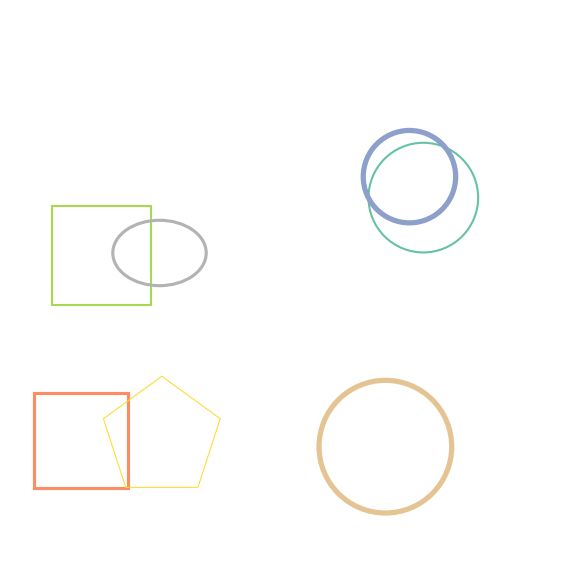[{"shape": "circle", "thickness": 1, "radius": 0.47, "center": [0.733, 0.657]}, {"shape": "square", "thickness": 1.5, "radius": 0.41, "center": [0.141, 0.237]}, {"shape": "circle", "thickness": 2.5, "radius": 0.4, "center": [0.709, 0.693]}, {"shape": "square", "thickness": 1, "radius": 0.43, "center": [0.176, 0.557]}, {"shape": "pentagon", "thickness": 0.5, "radius": 0.53, "center": [0.28, 0.241]}, {"shape": "circle", "thickness": 2.5, "radius": 0.57, "center": [0.667, 0.226]}, {"shape": "oval", "thickness": 1.5, "radius": 0.4, "center": [0.276, 0.561]}]